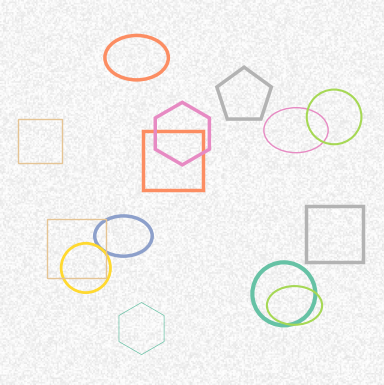[{"shape": "circle", "thickness": 3, "radius": 0.41, "center": [0.737, 0.237]}, {"shape": "hexagon", "thickness": 0.5, "radius": 0.34, "center": [0.368, 0.147]}, {"shape": "oval", "thickness": 2.5, "radius": 0.41, "center": [0.355, 0.85]}, {"shape": "square", "thickness": 2.5, "radius": 0.39, "center": [0.449, 0.582]}, {"shape": "oval", "thickness": 2.5, "radius": 0.37, "center": [0.321, 0.387]}, {"shape": "oval", "thickness": 1, "radius": 0.42, "center": [0.769, 0.662]}, {"shape": "hexagon", "thickness": 2.5, "radius": 0.41, "center": [0.474, 0.653]}, {"shape": "oval", "thickness": 1.5, "radius": 0.36, "center": [0.765, 0.207]}, {"shape": "circle", "thickness": 1.5, "radius": 0.36, "center": [0.868, 0.696]}, {"shape": "circle", "thickness": 2, "radius": 0.32, "center": [0.223, 0.304]}, {"shape": "square", "thickness": 1, "radius": 0.29, "center": [0.105, 0.633]}, {"shape": "square", "thickness": 1, "radius": 0.38, "center": [0.199, 0.355]}, {"shape": "pentagon", "thickness": 2.5, "radius": 0.37, "center": [0.634, 0.751]}, {"shape": "square", "thickness": 2.5, "radius": 0.37, "center": [0.868, 0.392]}]